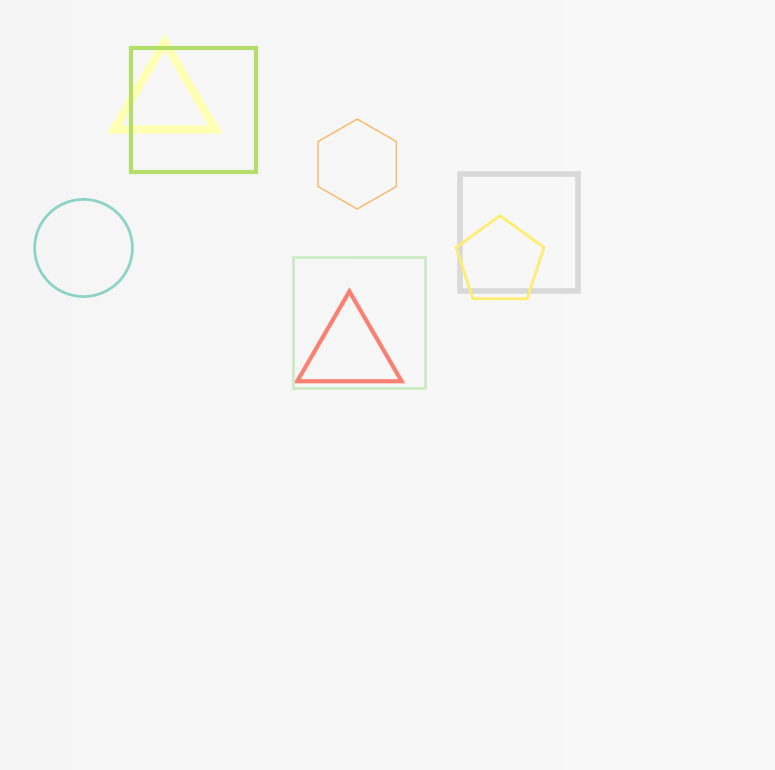[{"shape": "circle", "thickness": 1, "radius": 0.32, "center": [0.108, 0.678]}, {"shape": "triangle", "thickness": 3, "radius": 0.38, "center": [0.212, 0.87]}, {"shape": "triangle", "thickness": 1.5, "radius": 0.39, "center": [0.451, 0.544]}, {"shape": "hexagon", "thickness": 0.5, "radius": 0.29, "center": [0.461, 0.787]}, {"shape": "square", "thickness": 1.5, "radius": 0.4, "center": [0.25, 0.857]}, {"shape": "square", "thickness": 2, "radius": 0.38, "center": [0.67, 0.699]}, {"shape": "square", "thickness": 1, "radius": 0.43, "center": [0.463, 0.581]}, {"shape": "pentagon", "thickness": 1, "radius": 0.3, "center": [0.645, 0.66]}]